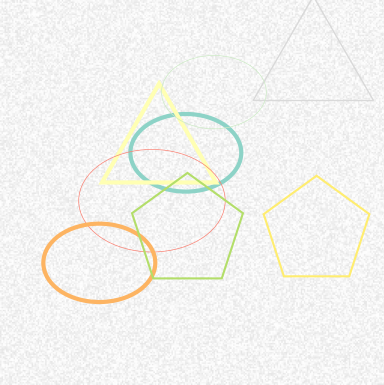[{"shape": "oval", "thickness": 3, "radius": 0.72, "center": [0.483, 0.603]}, {"shape": "triangle", "thickness": 3, "radius": 0.86, "center": [0.413, 0.612]}, {"shape": "oval", "thickness": 0.5, "radius": 0.95, "center": [0.395, 0.479]}, {"shape": "oval", "thickness": 3, "radius": 0.73, "center": [0.258, 0.317]}, {"shape": "pentagon", "thickness": 1.5, "radius": 0.76, "center": [0.487, 0.399]}, {"shape": "triangle", "thickness": 1, "radius": 0.9, "center": [0.814, 0.829]}, {"shape": "oval", "thickness": 0.5, "radius": 0.68, "center": [0.556, 0.761]}, {"shape": "pentagon", "thickness": 1.5, "radius": 0.72, "center": [0.822, 0.399]}]